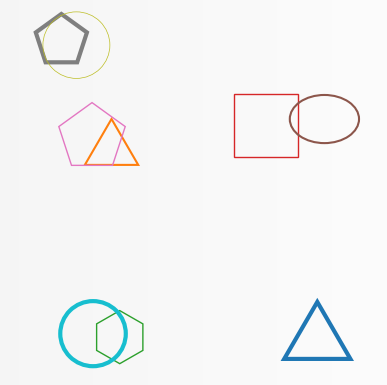[{"shape": "triangle", "thickness": 3, "radius": 0.49, "center": [0.819, 0.117]}, {"shape": "triangle", "thickness": 1.5, "radius": 0.4, "center": [0.288, 0.611]}, {"shape": "hexagon", "thickness": 1, "radius": 0.34, "center": [0.309, 0.124]}, {"shape": "square", "thickness": 1, "radius": 0.41, "center": [0.687, 0.674]}, {"shape": "oval", "thickness": 1.5, "radius": 0.45, "center": [0.837, 0.691]}, {"shape": "pentagon", "thickness": 1, "radius": 0.45, "center": [0.237, 0.643]}, {"shape": "pentagon", "thickness": 3, "radius": 0.35, "center": [0.158, 0.894]}, {"shape": "circle", "thickness": 0.5, "radius": 0.43, "center": [0.197, 0.883]}, {"shape": "circle", "thickness": 3, "radius": 0.42, "center": [0.24, 0.133]}]